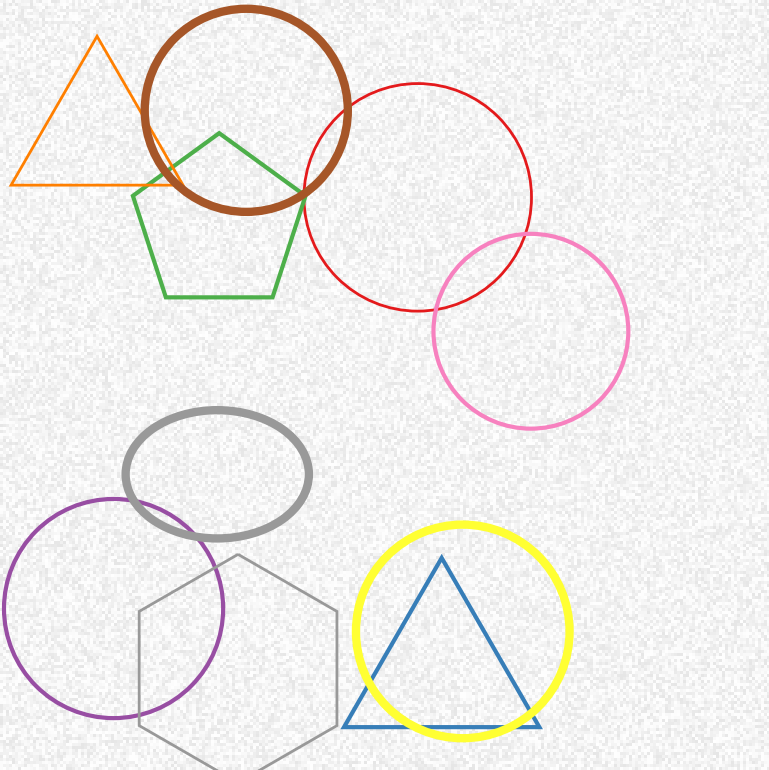[{"shape": "circle", "thickness": 1, "radius": 0.74, "center": [0.542, 0.744]}, {"shape": "triangle", "thickness": 1.5, "radius": 0.73, "center": [0.574, 0.129]}, {"shape": "pentagon", "thickness": 1.5, "radius": 0.59, "center": [0.285, 0.709]}, {"shape": "circle", "thickness": 1.5, "radius": 0.71, "center": [0.148, 0.21]}, {"shape": "triangle", "thickness": 1, "radius": 0.64, "center": [0.126, 0.824]}, {"shape": "circle", "thickness": 3, "radius": 0.69, "center": [0.601, 0.18]}, {"shape": "circle", "thickness": 3, "radius": 0.66, "center": [0.32, 0.857]}, {"shape": "circle", "thickness": 1.5, "radius": 0.63, "center": [0.689, 0.57]}, {"shape": "hexagon", "thickness": 1, "radius": 0.74, "center": [0.309, 0.132]}, {"shape": "oval", "thickness": 3, "radius": 0.59, "center": [0.282, 0.384]}]